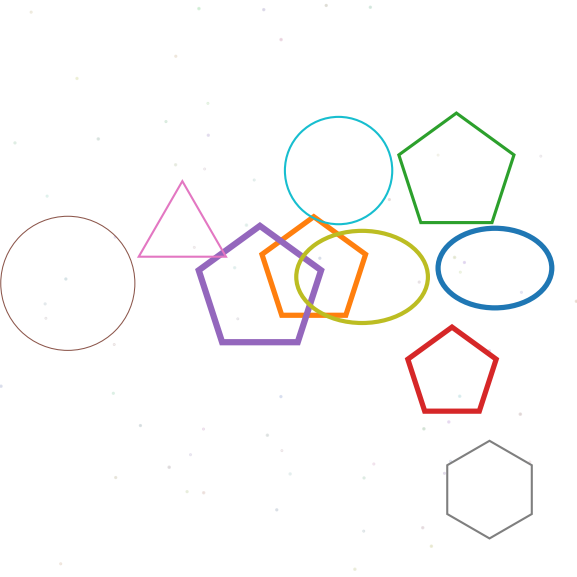[{"shape": "oval", "thickness": 2.5, "radius": 0.49, "center": [0.857, 0.535]}, {"shape": "pentagon", "thickness": 2.5, "radius": 0.47, "center": [0.543, 0.53]}, {"shape": "pentagon", "thickness": 1.5, "radius": 0.52, "center": [0.79, 0.698]}, {"shape": "pentagon", "thickness": 2.5, "radius": 0.4, "center": [0.783, 0.352]}, {"shape": "pentagon", "thickness": 3, "radius": 0.56, "center": [0.45, 0.497]}, {"shape": "circle", "thickness": 0.5, "radius": 0.58, "center": [0.117, 0.509]}, {"shape": "triangle", "thickness": 1, "radius": 0.44, "center": [0.316, 0.598]}, {"shape": "hexagon", "thickness": 1, "radius": 0.42, "center": [0.848, 0.151]}, {"shape": "oval", "thickness": 2, "radius": 0.57, "center": [0.627, 0.52]}, {"shape": "circle", "thickness": 1, "radius": 0.46, "center": [0.586, 0.704]}]